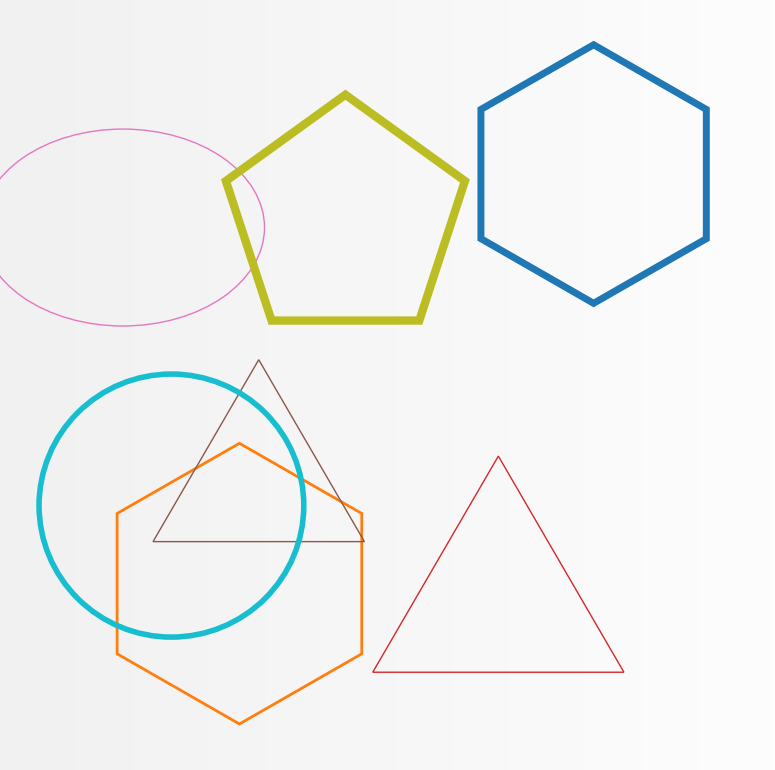[{"shape": "hexagon", "thickness": 2.5, "radius": 0.84, "center": [0.766, 0.774]}, {"shape": "hexagon", "thickness": 1, "radius": 0.91, "center": [0.309, 0.242]}, {"shape": "triangle", "thickness": 0.5, "radius": 0.94, "center": [0.643, 0.221]}, {"shape": "triangle", "thickness": 0.5, "radius": 0.79, "center": [0.334, 0.375]}, {"shape": "oval", "thickness": 0.5, "radius": 0.91, "center": [0.159, 0.705]}, {"shape": "pentagon", "thickness": 3, "radius": 0.81, "center": [0.446, 0.715]}, {"shape": "circle", "thickness": 2, "radius": 0.85, "center": [0.221, 0.343]}]